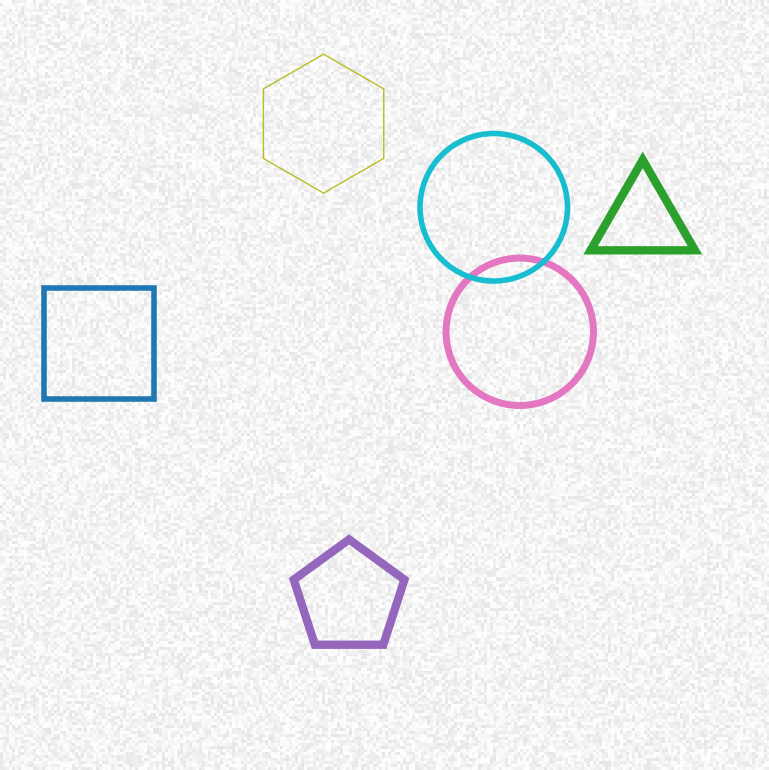[{"shape": "square", "thickness": 2, "radius": 0.36, "center": [0.129, 0.554]}, {"shape": "triangle", "thickness": 3, "radius": 0.39, "center": [0.835, 0.714]}, {"shape": "pentagon", "thickness": 3, "radius": 0.38, "center": [0.453, 0.224]}, {"shape": "circle", "thickness": 2.5, "radius": 0.48, "center": [0.675, 0.569]}, {"shape": "hexagon", "thickness": 0.5, "radius": 0.45, "center": [0.42, 0.839]}, {"shape": "circle", "thickness": 2, "radius": 0.48, "center": [0.641, 0.731]}]